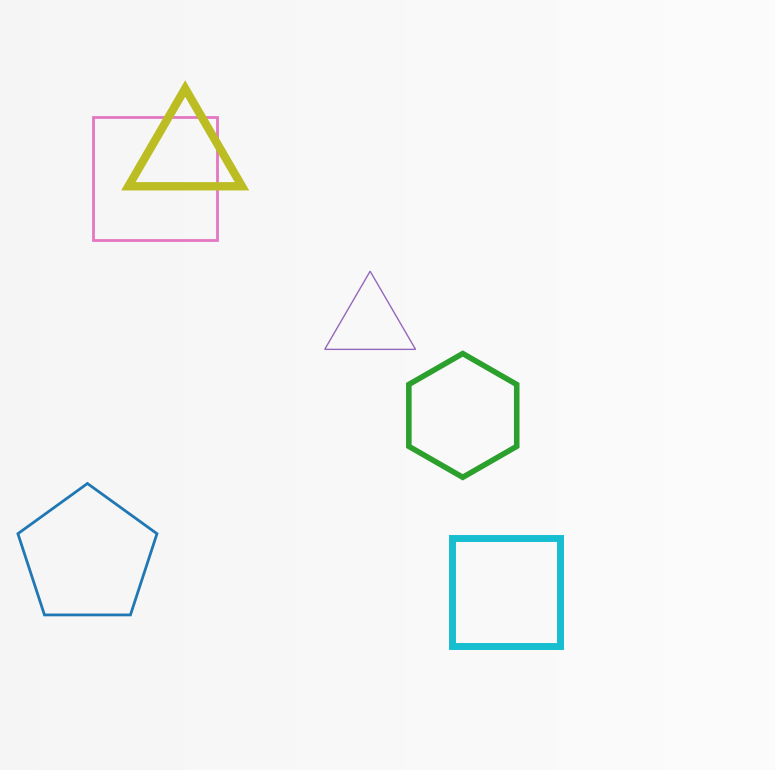[{"shape": "pentagon", "thickness": 1, "radius": 0.47, "center": [0.113, 0.278]}, {"shape": "hexagon", "thickness": 2, "radius": 0.4, "center": [0.597, 0.46]}, {"shape": "triangle", "thickness": 0.5, "radius": 0.34, "center": [0.478, 0.58]}, {"shape": "square", "thickness": 1, "radius": 0.4, "center": [0.2, 0.768]}, {"shape": "triangle", "thickness": 3, "radius": 0.42, "center": [0.239, 0.8]}, {"shape": "square", "thickness": 2.5, "radius": 0.35, "center": [0.653, 0.232]}]